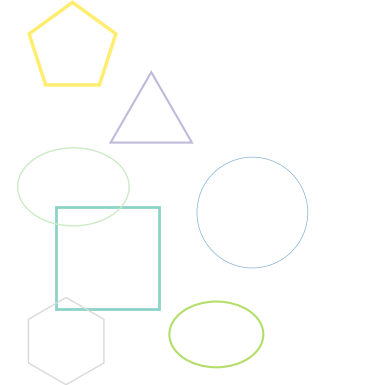[{"shape": "square", "thickness": 2, "radius": 0.67, "center": [0.279, 0.33]}, {"shape": "triangle", "thickness": 1.5, "radius": 0.61, "center": [0.393, 0.691]}, {"shape": "circle", "thickness": 0.5, "radius": 0.72, "center": [0.656, 0.448]}, {"shape": "oval", "thickness": 1.5, "radius": 0.61, "center": [0.562, 0.131]}, {"shape": "hexagon", "thickness": 1, "radius": 0.57, "center": [0.172, 0.114]}, {"shape": "oval", "thickness": 1, "radius": 0.72, "center": [0.191, 0.515]}, {"shape": "pentagon", "thickness": 2.5, "radius": 0.59, "center": [0.188, 0.875]}]